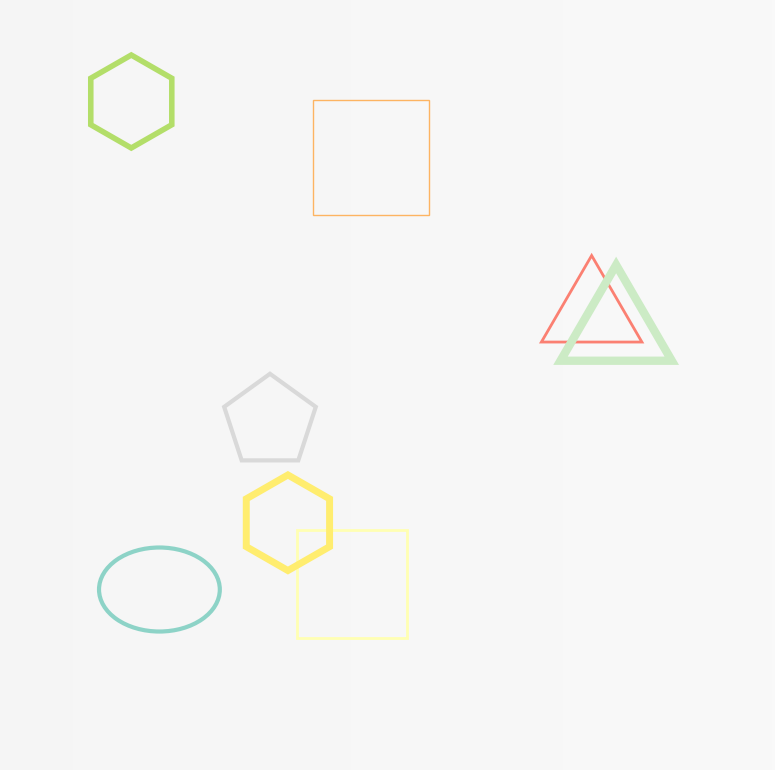[{"shape": "oval", "thickness": 1.5, "radius": 0.39, "center": [0.206, 0.234]}, {"shape": "square", "thickness": 1, "radius": 0.35, "center": [0.454, 0.241]}, {"shape": "triangle", "thickness": 1, "radius": 0.37, "center": [0.763, 0.593]}, {"shape": "square", "thickness": 0.5, "radius": 0.37, "center": [0.479, 0.796]}, {"shape": "hexagon", "thickness": 2, "radius": 0.3, "center": [0.169, 0.868]}, {"shape": "pentagon", "thickness": 1.5, "radius": 0.31, "center": [0.348, 0.452]}, {"shape": "triangle", "thickness": 3, "radius": 0.41, "center": [0.795, 0.573]}, {"shape": "hexagon", "thickness": 2.5, "radius": 0.31, "center": [0.372, 0.321]}]